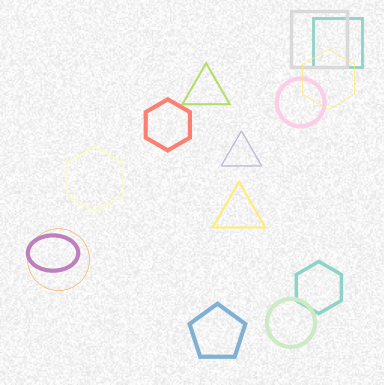[{"shape": "hexagon", "thickness": 2.5, "radius": 0.34, "center": [0.828, 0.253]}, {"shape": "square", "thickness": 2, "radius": 0.32, "center": [0.877, 0.891]}, {"shape": "hexagon", "thickness": 1, "radius": 0.42, "center": [0.247, 0.535]}, {"shape": "triangle", "thickness": 1, "radius": 0.3, "center": [0.627, 0.599]}, {"shape": "hexagon", "thickness": 3, "radius": 0.33, "center": [0.436, 0.676]}, {"shape": "pentagon", "thickness": 3, "radius": 0.38, "center": [0.565, 0.135]}, {"shape": "circle", "thickness": 0.5, "radius": 0.4, "center": [0.152, 0.326]}, {"shape": "triangle", "thickness": 1.5, "radius": 0.36, "center": [0.535, 0.765]}, {"shape": "circle", "thickness": 3, "radius": 0.31, "center": [0.781, 0.734]}, {"shape": "square", "thickness": 2.5, "radius": 0.36, "center": [0.829, 0.898]}, {"shape": "oval", "thickness": 3, "radius": 0.33, "center": [0.138, 0.343]}, {"shape": "circle", "thickness": 3, "radius": 0.31, "center": [0.756, 0.161]}, {"shape": "triangle", "thickness": 1.5, "radius": 0.39, "center": [0.621, 0.449]}, {"shape": "hexagon", "thickness": 0.5, "radius": 0.39, "center": [0.854, 0.794]}]